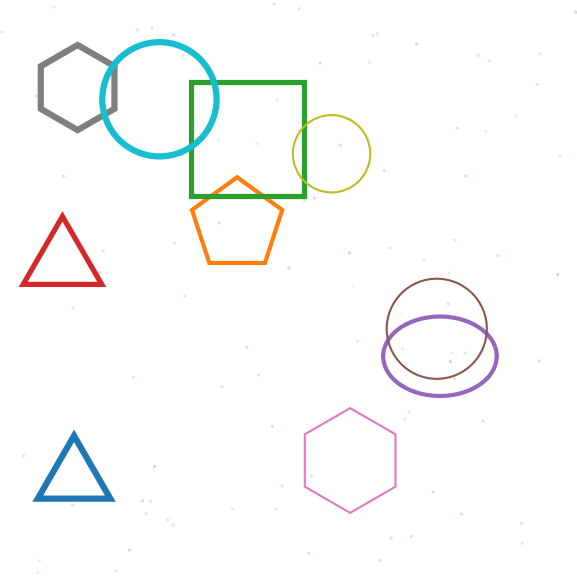[{"shape": "triangle", "thickness": 3, "radius": 0.36, "center": [0.128, 0.172]}, {"shape": "pentagon", "thickness": 2, "radius": 0.41, "center": [0.411, 0.61]}, {"shape": "square", "thickness": 2.5, "radius": 0.49, "center": [0.429, 0.759]}, {"shape": "triangle", "thickness": 2.5, "radius": 0.39, "center": [0.108, 0.546]}, {"shape": "oval", "thickness": 2, "radius": 0.49, "center": [0.762, 0.382]}, {"shape": "circle", "thickness": 1, "radius": 0.43, "center": [0.756, 0.43]}, {"shape": "hexagon", "thickness": 1, "radius": 0.45, "center": [0.606, 0.202]}, {"shape": "hexagon", "thickness": 3, "radius": 0.37, "center": [0.134, 0.848]}, {"shape": "circle", "thickness": 1, "radius": 0.33, "center": [0.574, 0.733]}, {"shape": "circle", "thickness": 3, "radius": 0.49, "center": [0.276, 0.827]}]